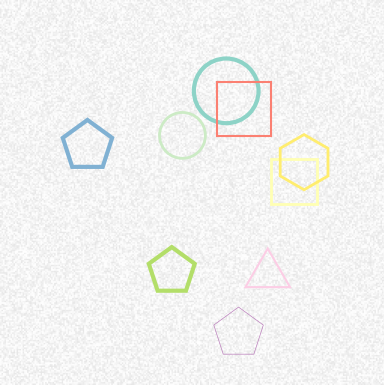[{"shape": "circle", "thickness": 3, "radius": 0.42, "center": [0.588, 0.764]}, {"shape": "square", "thickness": 2, "radius": 0.3, "center": [0.764, 0.529]}, {"shape": "square", "thickness": 1.5, "radius": 0.35, "center": [0.633, 0.717]}, {"shape": "pentagon", "thickness": 3, "radius": 0.34, "center": [0.227, 0.621]}, {"shape": "pentagon", "thickness": 3, "radius": 0.31, "center": [0.446, 0.296]}, {"shape": "triangle", "thickness": 1.5, "radius": 0.33, "center": [0.695, 0.288]}, {"shape": "pentagon", "thickness": 0.5, "radius": 0.34, "center": [0.62, 0.135]}, {"shape": "circle", "thickness": 2, "radius": 0.3, "center": [0.474, 0.648]}, {"shape": "hexagon", "thickness": 2, "radius": 0.36, "center": [0.79, 0.579]}]